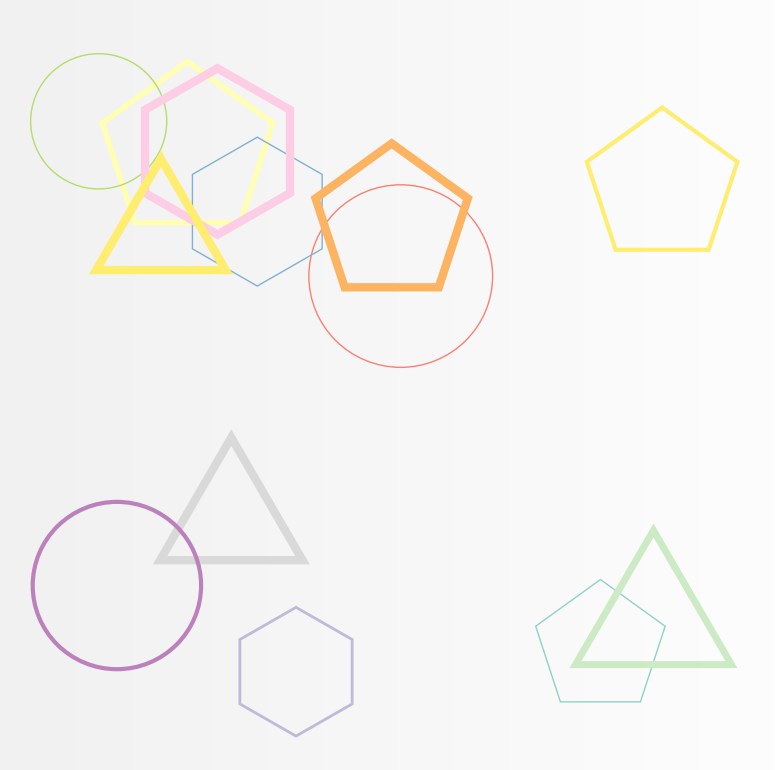[{"shape": "pentagon", "thickness": 0.5, "radius": 0.44, "center": [0.775, 0.16]}, {"shape": "pentagon", "thickness": 2, "radius": 0.58, "center": [0.242, 0.804]}, {"shape": "hexagon", "thickness": 1, "radius": 0.42, "center": [0.382, 0.128]}, {"shape": "circle", "thickness": 0.5, "radius": 0.59, "center": [0.517, 0.641]}, {"shape": "hexagon", "thickness": 0.5, "radius": 0.48, "center": [0.332, 0.725]}, {"shape": "pentagon", "thickness": 3, "radius": 0.52, "center": [0.505, 0.71]}, {"shape": "circle", "thickness": 0.5, "radius": 0.44, "center": [0.127, 0.842]}, {"shape": "hexagon", "thickness": 3, "radius": 0.54, "center": [0.281, 0.803]}, {"shape": "triangle", "thickness": 3, "radius": 0.53, "center": [0.298, 0.326]}, {"shape": "circle", "thickness": 1.5, "radius": 0.54, "center": [0.151, 0.24]}, {"shape": "triangle", "thickness": 2.5, "radius": 0.58, "center": [0.843, 0.195]}, {"shape": "pentagon", "thickness": 1.5, "radius": 0.51, "center": [0.854, 0.758]}, {"shape": "triangle", "thickness": 3, "radius": 0.48, "center": [0.208, 0.697]}]